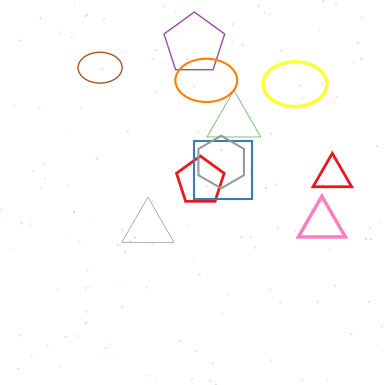[{"shape": "triangle", "thickness": 2, "radius": 0.29, "center": [0.863, 0.544]}, {"shape": "pentagon", "thickness": 2, "radius": 0.33, "center": [0.52, 0.53]}, {"shape": "square", "thickness": 1.5, "radius": 0.37, "center": [0.58, 0.559]}, {"shape": "triangle", "thickness": 0.5, "radius": 0.4, "center": [0.608, 0.685]}, {"shape": "pentagon", "thickness": 1, "radius": 0.41, "center": [0.505, 0.886]}, {"shape": "oval", "thickness": 1.5, "radius": 0.4, "center": [0.536, 0.791]}, {"shape": "oval", "thickness": 2.5, "radius": 0.42, "center": [0.766, 0.781]}, {"shape": "oval", "thickness": 1, "radius": 0.29, "center": [0.26, 0.824]}, {"shape": "triangle", "thickness": 2.5, "radius": 0.35, "center": [0.836, 0.42]}, {"shape": "hexagon", "thickness": 1.5, "radius": 0.34, "center": [0.575, 0.579]}, {"shape": "triangle", "thickness": 0.5, "radius": 0.39, "center": [0.384, 0.41]}]